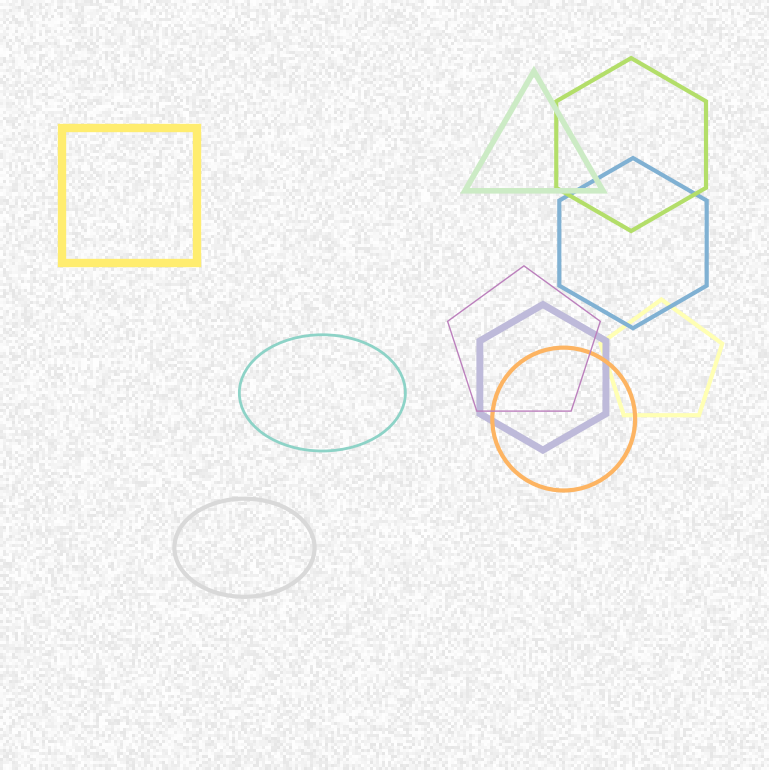[{"shape": "oval", "thickness": 1, "radius": 0.54, "center": [0.419, 0.49]}, {"shape": "pentagon", "thickness": 1.5, "radius": 0.42, "center": [0.859, 0.528]}, {"shape": "hexagon", "thickness": 2.5, "radius": 0.47, "center": [0.705, 0.51]}, {"shape": "hexagon", "thickness": 1.5, "radius": 0.55, "center": [0.822, 0.684]}, {"shape": "circle", "thickness": 1.5, "radius": 0.46, "center": [0.732, 0.456]}, {"shape": "hexagon", "thickness": 1.5, "radius": 0.56, "center": [0.82, 0.812]}, {"shape": "oval", "thickness": 1.5, "radius": 0.46, "center": [0.317, 0.289]}, {"shape": "pentagon", "thickness": 0.5, "radius": 0.52, "center": [0.68, 0.55]}, {"shape": "triangle", "thickness": 2, "radius": 0.52, "center": [0.693, 0.804]}, {"shape": "square", "thickness": 3, "radius": 0.44, "center": [0.168, 0.746]}]